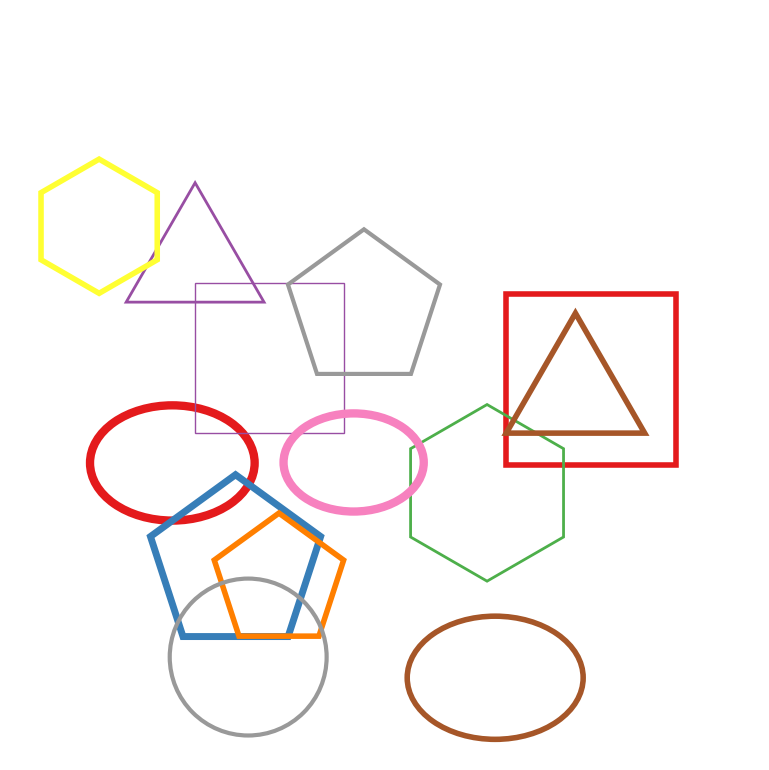[{"shape": "square", "thickness": 2, "radius": 0.55, "center": [0.768, 0.507]}, {"shape": "oval", "thickness": 3, "radius": 0.53, "center": [0.224, 0.399]}, {"shape": "pentagon", "thickness": 2.5, "radius": 0.58, "center": [0.306, 0.267]}, {"shape": "hexagon", "thickness": 1, "radius": 0.57, "center": [0.633, 0.36]}, {"shape": "square", "thickness": 0.5, "radius": 0.48, "center": [0.35, 0.535]}, {"shape": "triangle", "thickness": 1, "radius": 0.52, "center": [0.253, 0.659]}, {"shape": "pentagon", "thickness": 2, "radius": 0.44, "center": [0.362, 0.245]}, {"shape": "hexagon", "thickness": 2, "radius": 0.44, "center": [0.129, 0.706]}, {"shape": "triangle", "thickness": 2, "radius": 0.52, "center": [0.747, 0.489]}, {"shape": "oval", "thickness": 2, "radius": 0.57, "center": [0.643, 0.12]}, {"shape": "oval", "thickness": 3, "radius": 0.46, "center": [0.459, 0.399]}, {"shape": "circle", "thickness": 1.5, "radius": 0.51, "center": [0.322, 0.147]}, {"shape": "pentagon", "thickness": 1.5, "radius": 0.52, "center": [0.473, 0.598]}]